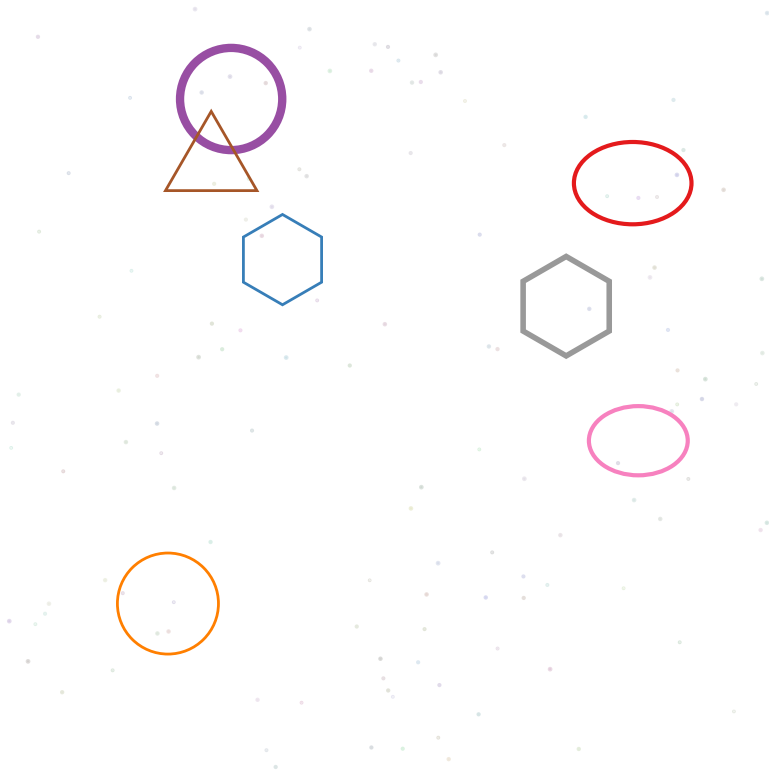[{"shape": "oval", "thickness": 1.5, "radius": 0.38, "center": [0.822, 0.762]}, {"shape": "hexagon", "thickness": 1, "radius": 0.29, "center": [0.367, 0.663]}, {"shape": "circle", "thickness": 3, "radius": 0.33, "center": [0.3, 0.871]}, {"shape": "circle", "thickness": 1, "radius": 0.33, "center": [0.218, 0.216]}, {"shape": "triangle", "thickness": 1, "radius": 0.34, "center": [0.274, 0.787]}, {"shape": "oval", "thickness": 1.5, "radius": 0.32, "center": [0.829, 0.428]}, {"shape": "hexagon", "thickness": 2, "radius": 0.32, "center": [0.735, 0.602]}]